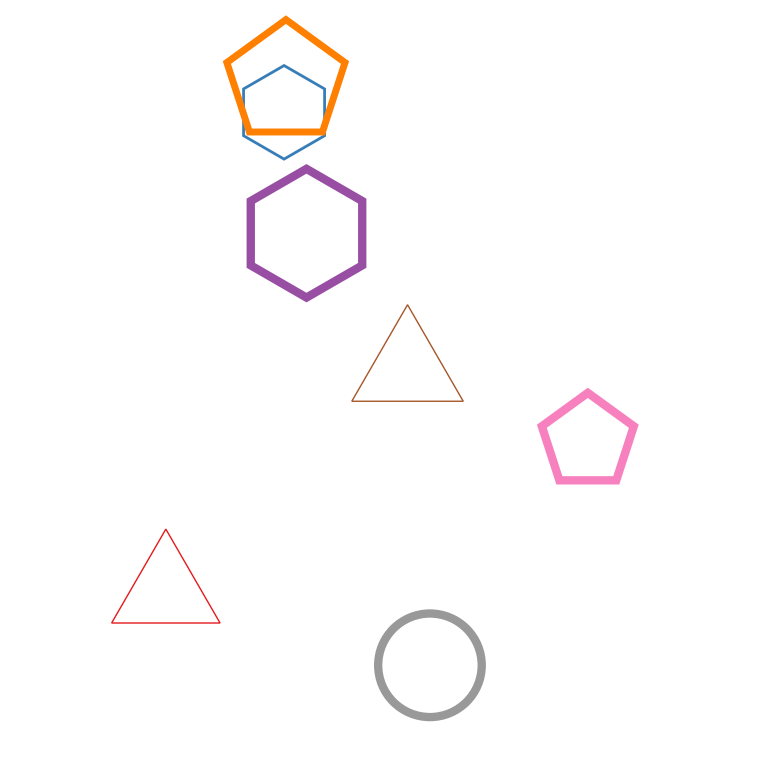[{"shape": "triangle", "thickness": 0.5, "radius": 0.41, "center": [0.215, 0.232]}, {"shape": "hexagon", "thickness": 1, "radius": 0.3, "center": [0.369, 0.854]}, {"shape": "hexagon", "thickness": 3, "radius": 0.42, "center": [0.398, 0.697]}, {"shape": "pentagon", "thickness": 2.5, "radius": 0.4, "center": [0.371, 0.894]}, {"shape": "triangle", "thickness": 0.5, "radius": 0.42, "center": [0.529, 0.521]}, {"shape": "pentagon", "thickness": 3, "radius": 0.31, "center": [0.763, 0.427]}, {"shape": "circle", "thickness": 3, "radius": 0.34, "center": [0.558, 0.136]}]